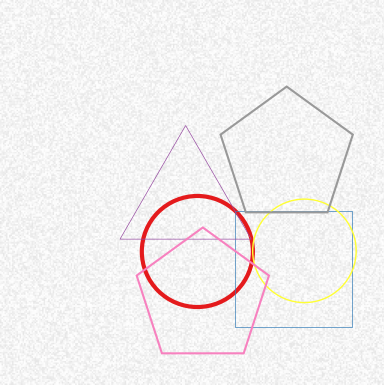[{"shape": "circle", "thickness": 3, "radius": 0.72, "center": [0.513, 0.347]}, {"shape": "square", "thickness": 0.5, "radius": 0.76, "center": [0.763, 0.301]}, {"shape": "triangle", "thickness": 0.5, "radius": 0.98, "center": [0.482, 0.477]}, {"shape": "circle", "thickness": 1, "radius": 0.67, "center": [0.791, 0.348]}, {"shape": "pentagon", "thickness": 1.5, "radius": 0.9, "center": [0.527, 0.228]}, {"shape": "pentagon", "thickness": 1.5, "radius": 0.9, "center": [0.745, 0.595]}]